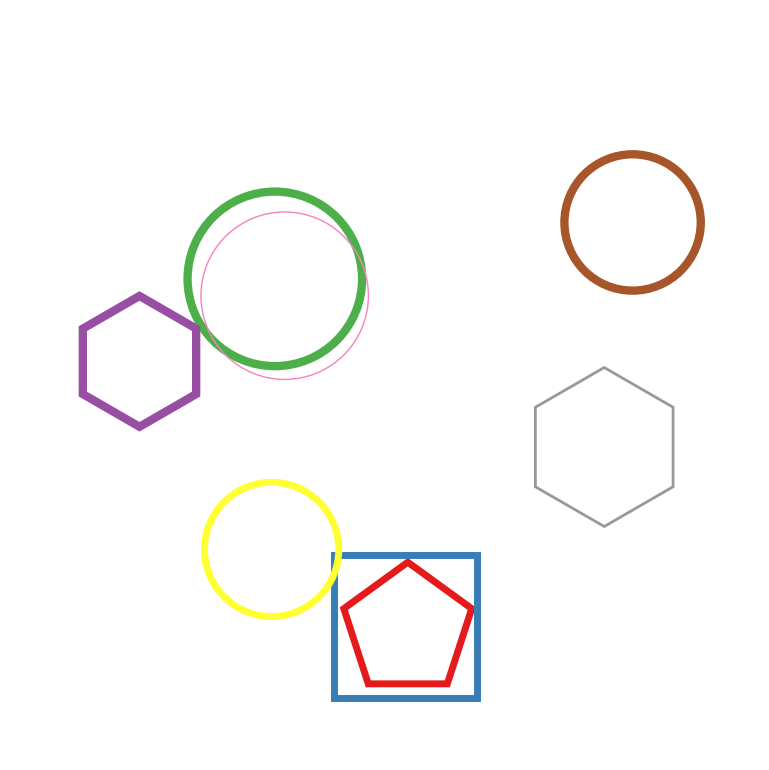[{"shape": "pentagon", "thickness": 2.5, "radius": 0.44, "center": [0.53, 0.183]}, {"shape": "square", "thickness": 2.5, "radius": 0.46, "center": [0.526, 0.187]}, {"shape": "circle", "thickness": 3, "radius": 0.57, "center": [0.357, 0.638]}, {"shape": "hexagon", "thickness": 3, "radius": 0.42, "center": [0.181, 0.531]}, {"shape": "circle", "thickness": 2.5, "radius": 0.44, "center": [0.353, 0.286]}, {"shape": "circle", "thickness": 3, "radius": 0.44, "center": [0.822, 0.711]}, {"shape": "circle", "thickness": 0.5, "radius": 0.54, "center": [0.37, 0.616]}, {"shape": "hexagon", "thickness": 1, "radius": 0.52, "center": [0.785, 0.419]}]